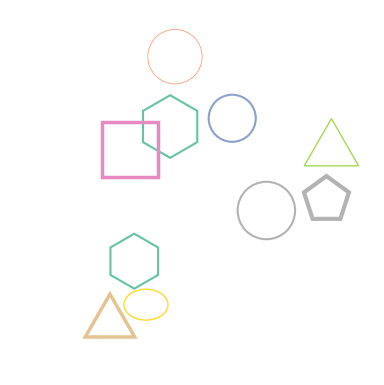[{"shape": "hexagon", "thickness": 1.5, "radius": 0.41, "center": [0.442, 0.671]}, {"shape": "hexagon", "thickness": 1.5, "radius": 0.36, "center": [0.349, 0.322]}, {"shape": "circle", "thickness": 0.5, "radius": 0.35, "center": [0.454, 0.853]}, {"shape": "circle", "thickness": 1.5, "radius": 0.31, "center": [0.603, 0.693]}, {"shape": "square", "thickness": 2.5, "radius": 0.36, "center": [0.338, 0.612]}, {"shape": "triangle", "thickness": 1, "radius": 0.41, "center": [0.861, 0.61]}, {"shape": "oval", "thickness": 1, "radius": 0.29, "center": [0.379, 0.209]}, {"shape": "triangle", "thickness": 2.5, "radius": 0.37, "center": [0.286, 0.162]}, {"shape": "circle", "thickness": 1.5, "radius": 0.37, "center": [0.692, 0.453]}, {"shape": "pentagon", "thickness": 3, "radius": 0.31, "center": [0.848, 0.481]}]